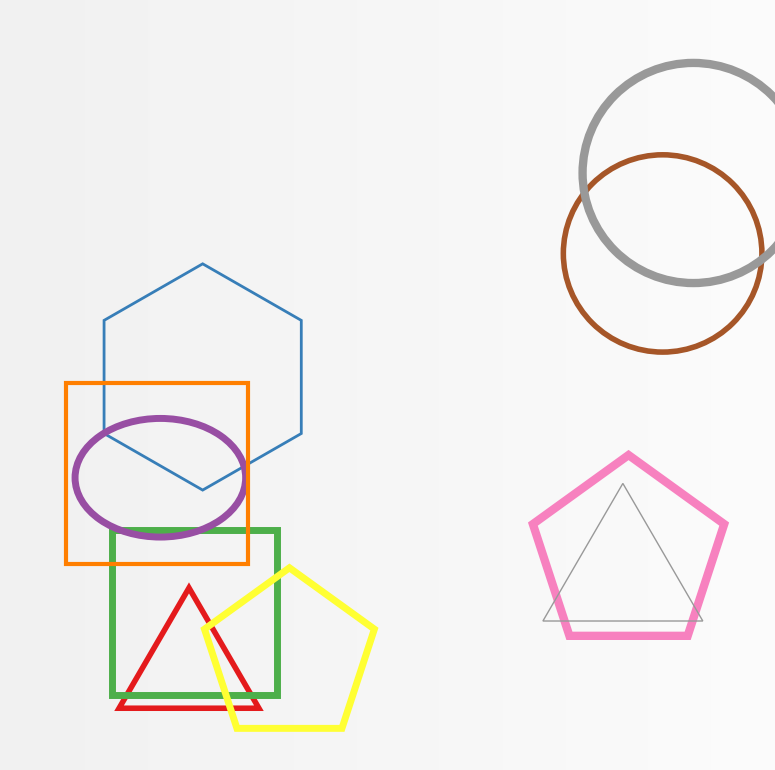[{"shape": "triangle", "thickness": 2, "radius": 0.52, "center": [0.244, 0.132]}, {"shape": "hexagon", "thickness": 1, "radius": 0.73, "center": [0.262, 0.51]}, {"shape": "square", "thickness": 2.5, "radius": 0.53, "center": [0.251, 0.205]}, {"shape": "oval", "thickness": 2.5, "radius": 0.55, "center": [0.207, 0.38]}, {"shape": "square", "thickness": 1.5, "radius": 0.59, "center": [0.202, 0.385]}, {"shape": "pentagon", "thickness": 2.5, "radius": 0.58, "center": [0.373, 0.147]}, {"shape": "circle", "thickness": 2, "radius": 0.64, "center": [0.855, 0.671]}, {"shape": "pentagon", "thickness": 3, "radius": 0.65, "center": [0.811, 0.279]}, {"shape": "triangle", "thickness": 0.5, "radius": 0.6, "center": [0.804, 0.253]}, {"shape": "circle", "thickness": 3, "radius": 0.71, "center": [0.895, 0.775]}]